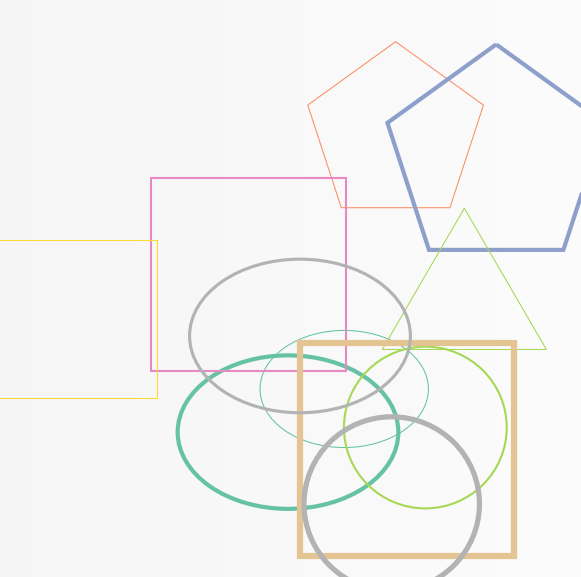[{"shape": "oval", "thickness": 0.5, "radius": 0.72, "center": [0.592, 0.326]}, {"shape": "oval", "thickness": 2, "radius": 0.95, "center": [0.495, 0.251]}, {"shape": "pentagon", "thickness": 0.5, "radius": 0.79, "center": [0.681, 0.768]}, {"shape": "pentagon", "thickness": 2, "radius": 0.98, "center": [0.854, 0.726]}, {"shape": "square", "thickness": 1, "radius": 0.84, "center": [0.427, 0.524]}, {"shape": "circle", "thickness": 1, "radius": 0.7, "center": [0.732, 0.259]}, {"shape": "triangle", "thickness": 0.5, "radius": 0.82, "center": [0.799, 0.475]}, {"shape": "square", "thickness": 0.5, "radius": 0.68, "center": [0.133, 0.447]}, {"shape": "square", "thickness": 3, "radius": 0.92, "center": [0.7, 0.22]}, {"shape": "oval", "thickness": 1.5, "radius": 0.95, "center": [0.516, 0.417]}, {"shape": "circle", "thickness": 2.5, "radius": 0.75, "center": [0.674, 0.127]}]